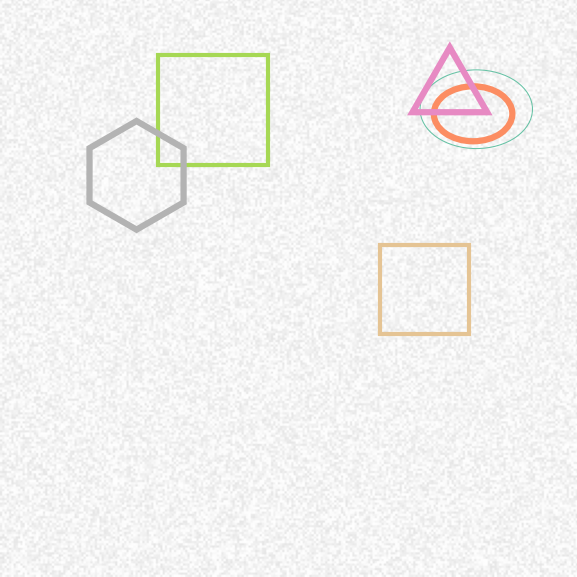[{"shape": "oval", "thickness": 0.5, "radius": 0.49, "center": [0.825, 0.81]}, {"shape": "oval", "thickness": 3, "radius": 0.34, "center": [0.819, 0.802]}, {"shape": "triangle", "thickness": 3, "radius": 0.37, "center": [0.779, 0.842]}, {"shape": "square", "thickness": 2, "radius": 0.48, "center": [0.369, 0.809]}, {"shape": "square", "thickness": 2, "radius": 0.39, "center": [0.735, 0.498]}, {"shape": "hexagon", "thickness": 3, "radius": 0.47, "center": [0.236, 0.696]}]